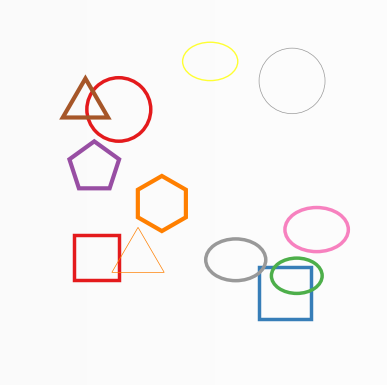[{"shape": "square", "thickness": 2.5, "radius": 0.29, "center": [0.248, 0.331]}, {"shape": "circle", "thickness": 2.5, "radius": 0.41, "center": [0.307, 0.716]}, {"shape": "square", "thickness": 2.5, "radius": 0.34, "center": [0.734, 0.24]}, {"shape": "oval", "thickness": 2.5, "radius": 0.33, "center": [0.766, 0.284]}, {"shape": "pentagon", "thickness": 3, "radius": 0.34, "center": [0.243, 0.565]}, {"shape": "hexagon", "thickness": 3, "radius": 0.36, "center": [0.418, 0.471]}, {"shape": "triangle", "thickness": 0.5, "radius": 0.39, "center": [0.356, 0.332]}, {"shape": "oval", "thickness": 1, "radius": 0.36, "center": [0.542, 0.84]}, {"shape": "triangle", "thickness": 3, "radius": 0.34, "center": [0.22, 0.729]}, {"shape": "oval", "thickness": 2.5, "radius": 0.41, "center": [0.817, 0.404]}, {"shape": "oval", "thickness": 2.5, "radius": 0.39, "center": [0.608, 0.325]}, {"shape": "circle", "thickness": 0.5, "radius": 0.43, "center": [0.754, 0.79]}]